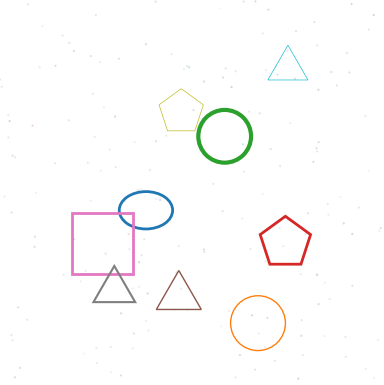[{"shape": "oval", "thickness": 2, "radius": 0.35, "center": [0.379, 0.454]}, {"shape": "circle", "thickness": 1, "radius": 0.36, "center": [0.67, 0.161]}, {"shape": "circle", "thickness": 3, "radius": 0.34, "center": [0.584, 0.646]}, {"shape": "pentagon", "thickness": 2, "radius": 0.34, "center": [0.741, 0.369]}, {"shape": "triangle", "thickness": 1, "radius": 0.34, "center": [0.464, 0.23]}, {"shape": "square", "thickness": 2, "radius": 0.4, "center": [0.266, 0.368]}, {"shape": "triangle", "thickness": 1.5, "radius": 0.31, "center": [0.297, 0.247]}, {"shape": "pentagon", "thickness": 0.5, "radius": 0.3, "center": [0.471, 0.709]}, {"shape": "triangle", "thickness": 0.5, "radius": 0.3, "center": [0.748, 0.822]}]